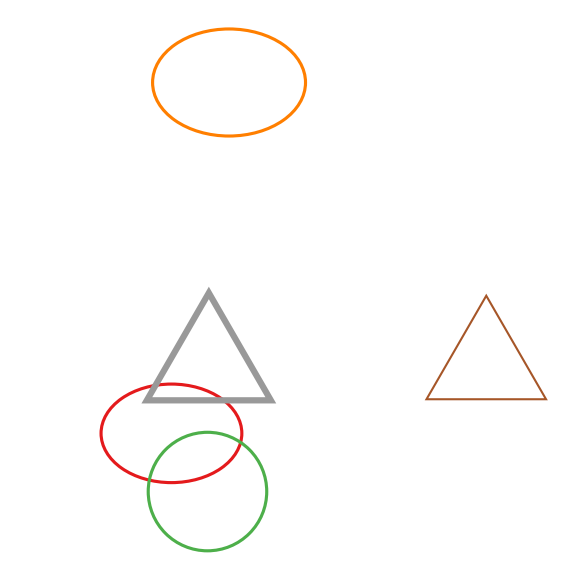[{"shape": "oval", "thickness": 1.5, "radius": 0.61, "center": [0.297, 0.249]}, {"shape": "circle", "thickness": 1.5, "radius": 0.51, "center": [0.359, 0.148]}, {"shape": "oval", "thickness": 1.5, "radius": 0.66, "center": [0.397, 0.856]}, {"shape": "triangle", "thickness": 1, "radius": 0.6, "center": [0.842, 0.368]}, {"shape": "triangle", "thickness": 3, "radius": 0.62, "center": [0.362, 0.368]}]